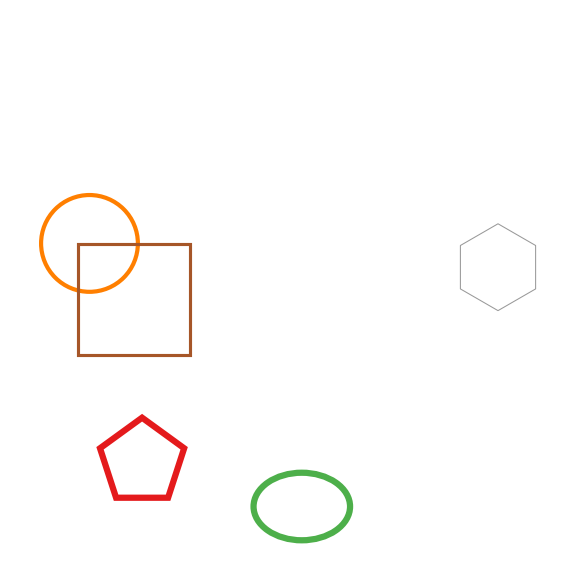[{"shape": "pentagon", "thickness": 3, "radius": 0.38, "center": [0.246, 0.199]}, {"shape": "oval", "thickness": 3, "radius": 0.42, "center": [0.523, 0.122]}, {"shape": "circle", "thickness": 2, "radius": 0.42, "center": [0.155, 0.578]}, {"shape": "square", "thickness": 1.5, "radius": 0.48, "center": [0.232, 0.481]}, {"shape": "hexagon", "thickness": 0.5, "radius": 0.38, "center": [0.862, 0.536]}]